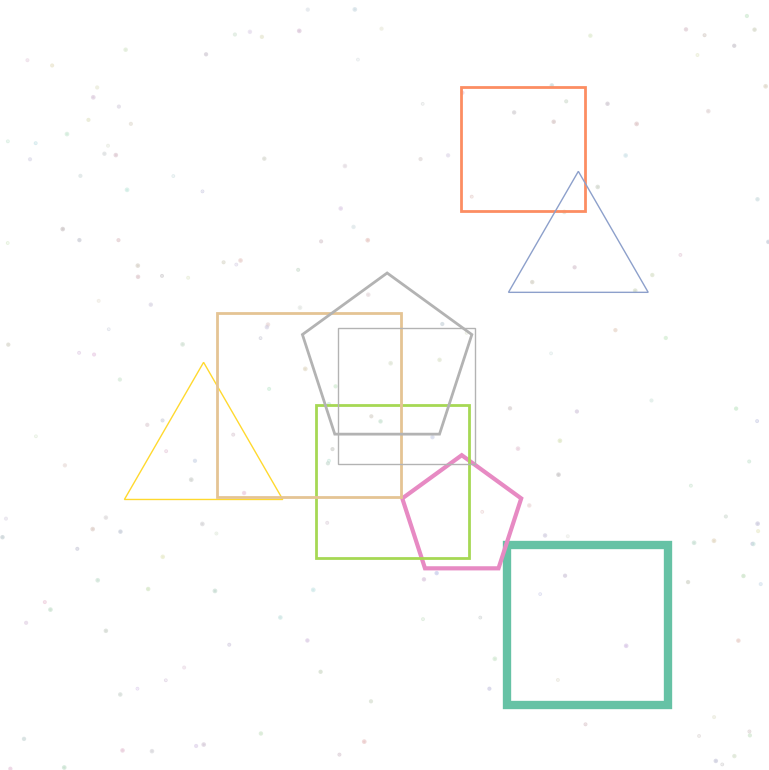[{"shape": "square", "thickness": 3, "radius": 0.52, "center": [0.763, 0.188]}, {"shape": "square", "thickness": 1, "radius": 0.4, "center": [0.679, 0.807]}, {"shape": "triangle", "thickness": 0.5, "radius": 0.52, "center": [0.751, 0.673]}, {"shape": "pentagon", "thickness": 1.5, "radius": 0.41, "center": [0.6, 0.328]}, {"shape": "square", "thickness": 1, "radius": 0.5, "center": [0.509, 0.375]}, {"shape": "triangle", "thickness": 0.5, "radius": 0.59, "center": [0.264, 0.411]}, {"shape": "square", "thickness": 1, "radius": 0.6, "center": [0.401, 0.475]}, {"shape": "square", "thickness": 0.5, "radius": 0.44, "center": [0.528, 0.486]}, {"shape": "pentagon", "thickness": 1, "radius": 0.58, "center": [0.503, 0.53]}]